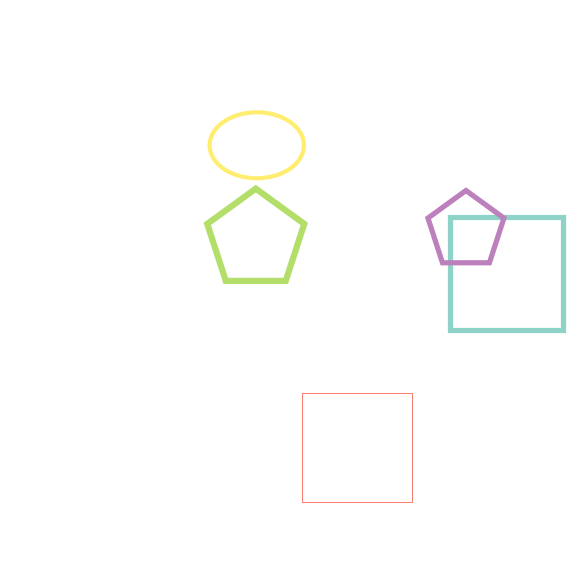[{"shape": "square", "thickness": 2.5, "radius": 0.49, "center": [0.877, 0.526]}, {"shape": "square", "thickness": 0.5, "radius": 0.47, "center": [0.618, 0.224]}, {"shape": "pentagon", "thickness": 3, "radius": 0.44, "center": [0.443, 0.584]}, {"shape": "pentagon", "thickness": 2.5, "radius": 0.35, "center": [0.807, 0.6]}, {"shape": "oval", "thickness": 2, "radius": 0.41, "center": [0.445, 0.748]}]